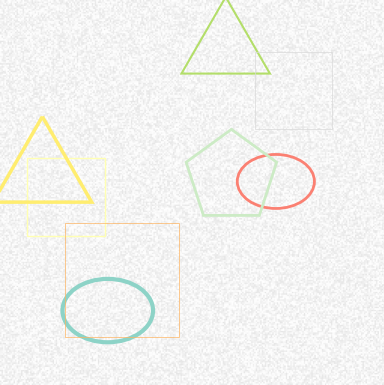[{"shape": "oval", "thickness": 3, "radius": 0.59, "center": [0.28, 0.193]}, {"shape": "square", "thickness": 1, "radius": 0.5, "center": [0.171, 0.488]}, {"shape": "oval", "thickness": 2, "radius": 0.5, "center": [0.716, 0.529]}, {"shape": "square", "thickness": 0.5, "radius": 0.74, "center": [0.316, 0.273]}, {"shape": "triangle", "thickness": 1.5, "radius": 0.66, "center": [0.586, 0.875]}, {"shape": "square", "thickness": 0.5, "radius": 0.5, "center": [0.762, 0.764]}, {"shape": "pentagon", "thickness": 2, "radius": 0.62, "center": [0.601, 0.54]}, {"shape": "triangle", "thickness": 2.5, "radius": 0.74, "center": [0.11, 0.549]}]